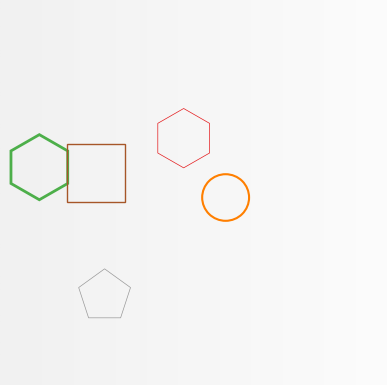[{"shape": "hexagon", "thickness": 0.5, "radius": 0.39, "center": [0.474, 0.641]}, {"shape": "hexagon", "thickness": 2, "radius": 0.42, "center": [0.102, 0.566]}, {"shape": "circle", "thickness": 1.5, "radius": 0.3, "center": [0.582, 0.487]}, {"shape": "square", "thickness": 1, "radius": 0.37, "center": [0.248, 0.551]}, {"shape": "pentagon", "thickness": 0.5, "radius": 0.35, "center": [0.27, 0.231]}]